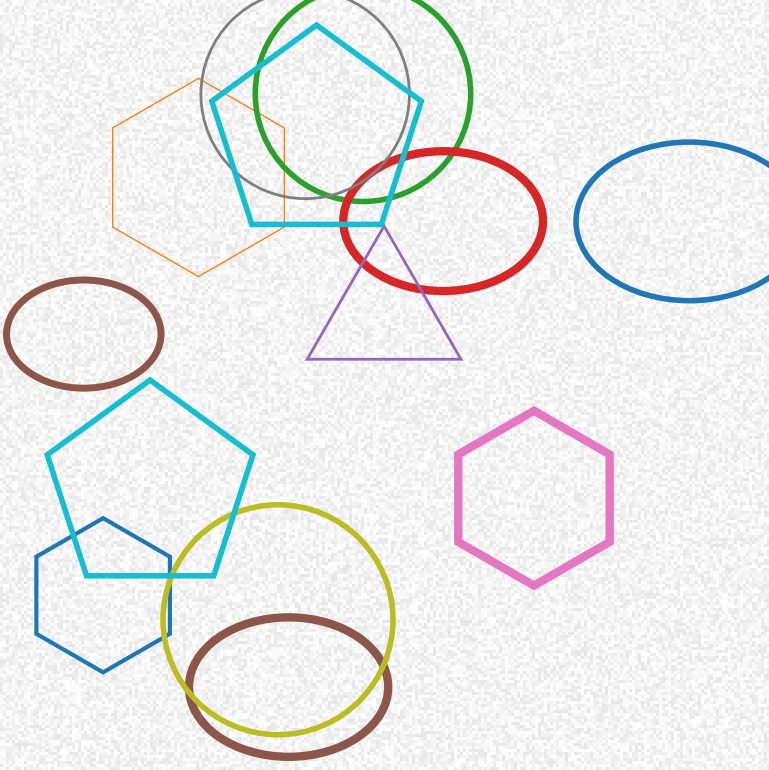[{"shape": "hexagon", "thickness": 1.5, "radius": 0.5, "center": [0.134, 0.227]}, {"shape": "oval", "thickness": 2, "radius": 0.74, "center": [0.895, 0.712]}, {"shape": "hexagon", "thickness": 0.5, "radius": 0.64, "center": [0.258, 0.769]}, {"shape": "circle", "thickness": 2, "radius": 0.7, "center": [0.471, 0.878]}, {"shape": "oval", "thickness": 3, "radius": 0.65, "center": [0.576, 0.713]}, {"shape": "triangle", "thickness": 1, "radius": 0.58, "center": [0.499, 0.591]}, {"shape": "oval", "thickness": 2.5, "radius": 0.5, "center": [0.109, 0.566]}, {"shape": "oval", "thickness": 3, "radius": 0.65, "center": [0.375, 0.108]}, {"shape": "hexagon", "thickness": 3, "radius": 0.57, "center": [0.693, 0.353]}, {"shape": "circle", "thickness": 1, "radius": 0.68, "center": [0.396, 0.877]}, {"shape": "circle", "thickness": 2, "radius": 0.75, "center": [0.361, 0.195]}, {"shape": "pentagon", "thickness": 2, "radius": 0.7, "center": [0.195, 0.366]}, {"shape": "pentagon", "thickness": 2, "radius": 0.72, "center": [0.411, 0.824]}]